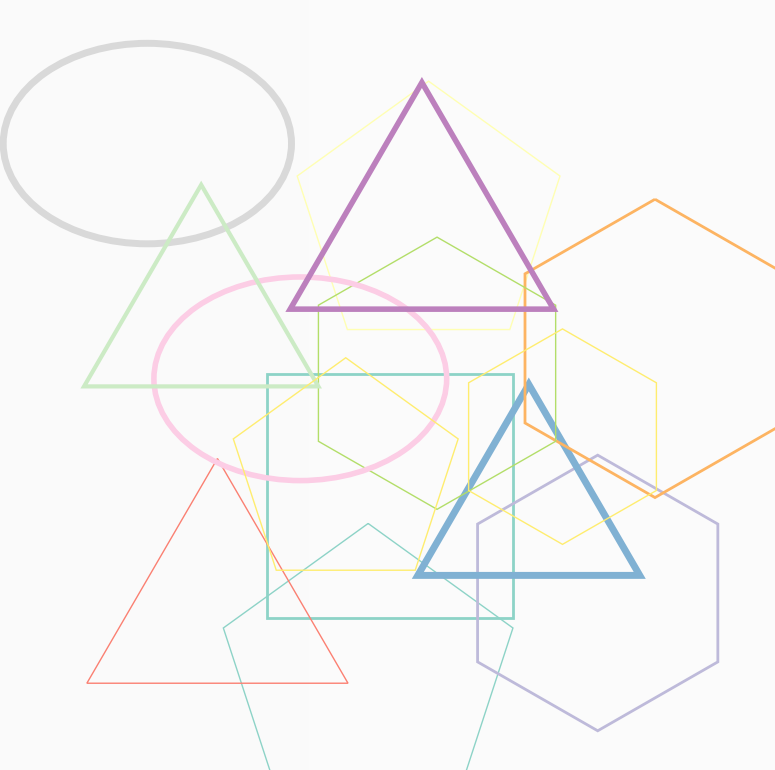[{"shape": "pentagon", "thickness": 0.5, "radius": 0.98, "center": [0.475, 0.124]}, {"shape": "square", "thickness": 1, "radius": 0.79, "center": [0.503, 0.355]}, {"shape": "pentagon", "thickness": 0.5, "radius": 0.89, "center": [0.553, 0.716]}, {"shape": "hexagon", "thickness": 1, "radius": 0.89, "center": [0.771, 0.23]}, {"shape": "triangle", "thickness": 0.5, "radius": 0.97, "center": [0.281, 0.21]}, {"shape": "triangle", "thickness": 2.5, "radius": 0.83, "center": [0.682, 0.335]}, {"shape": "hexagon", "thickness": 1, "radius": 0.97, "center": [0.845, 0.548]}, {"shape": "hexagon", "thickness": 0.5, "radius": 0.88, "center": [0.564, 0.515]}, {"shape": "oval", "thickness": 2, "radius": 0.94, "center": [0.387, 0.508]}, {"shape": "oval", "thickness": 2.5, "radius": 0.93, "center": [0.19, 0.814]}, {"shape": "triangle", "thickness": 2, "radius": 0.98, "center": [0.544, 0.697]}, {"shape": "triangle", "thickness": 1.5, "radius": 0.87, "center": [0.26, 0.585]}, {"shape": "pentagon", "thickness": 0.5, "radius": 0.76, "center": [0.446, 0.383]}, {"shape": "hexagon", "thickness": 0.5, "radius": 0.7, "center": [0.726, 0.433]}]